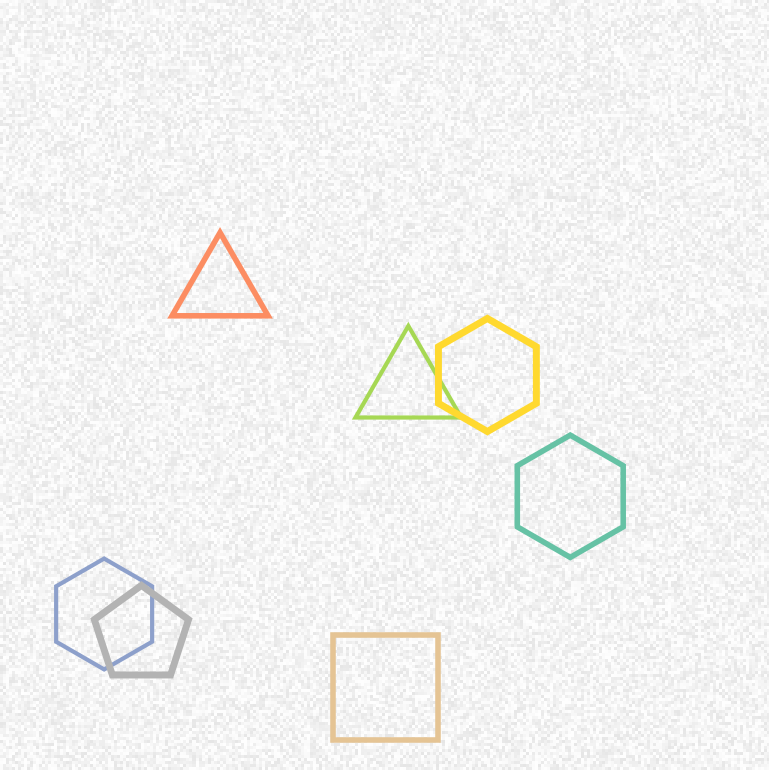[{"shape": "hexagon", "thickness": 2, "radius": 0.4, "center": [0.741, 0.355]}, {"shape": "triangle", "thickness": 2, "radius": 0.36, "center": [0.286, 0.626]}, {"shape": "hexagon", "thickness": 1.5, "radius": 0.36, "center": [0.135, 0.203]}, {"shape": "triangle", "thickness": 1.5, "radius": 0.4, "center": [0.53, 0.497]}, {"shape": "hexagon", "thickness": 2.5, "radius": 0.37, "center": [0.633, 0.513]}, {"shape": "square", "thickness": 2, "radius": 0.34, "center": [0.5, 0.107]}, {"shape": "pentagon", "thickness": 2.5, "radius": 0.32, "center": [0.184, 0.175]}]